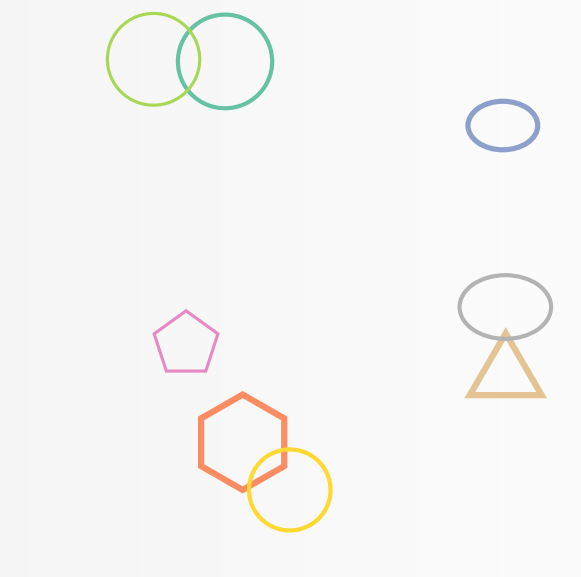[{"shape": "circle", "thickness": 2, "radius": 0.41, "center": [0.387, 0.893]}, {"shape": "hexagon", "thickness": 3, "radius": 0.41, "center": [0.418, 0.233]}, {"shape": "oval", "thickness": 2.5, "radius": 0.3, "center": [0.865, 0.782]}, {"shape": "pentagon", "thickness": 1.5, "radius": 0.29, "center": [0.32, 0.403]}, {"shape": "circle", "thickness": 1.5, "radius": 0.4, "center": [0.264, 0.896]}, {"shape": "circle", "thickness": 2, "radius": 0.35, "center": [0.499, 0.151]}, {"shape": "triangle", "thickness": 3, "radius": 0.36, "center": [0.87, 0.351]}, {"shape": "oval", "thickness": 2, "radius": 0.39, "center": [0.869, 0.468]}]